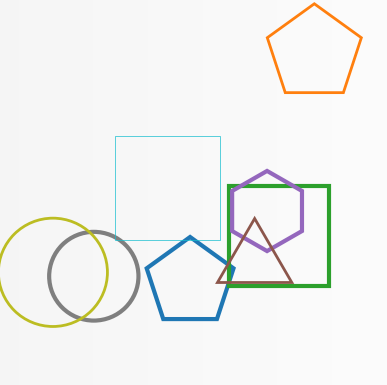[{"shape": "pentagon", "thickness": 3, "radius": 0.59, "center": [0.491, 0.267]}, {"shape": "pentagon", "thickness": 2, "radius": 0.64, "center": [0.811, 0.863]}, {"shape": "square", "thickness": 3, "radius": 0.65, "center": [0.719, 0.387]}, {"shape": "hexagon", "thickness": 3, "radius": 0.52, "center": [0.689, 0.452]}, {"shape": "triangle", "thickness": 2, "radius": 0.55, "center": [0.657, 0.322]}, {"shape": "circle", "thickness": 3, "radius": 0.58, "center": [0.242, 0.283]}, {"shape": "circle", "thickness": 2, "radius": 0.7, "center": [0.137, 0.293]}, {"shape": "square", "thickness": 0.5, "radius": 0.67, "center": [0.432, 0.511]}]